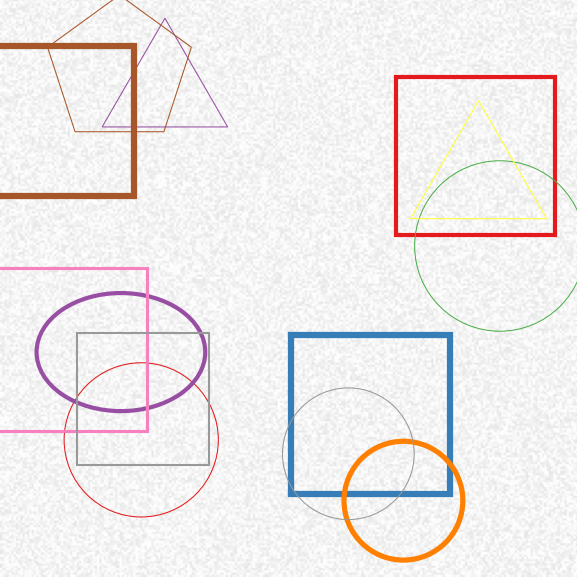[{"shape": "square", "thickness": 2, "radius": 0.69, "center": [0.823, 0.729]}, {"shape": "circle", "thickness": 0.5, "radius": 0.67, "center": [0.245, 0.237]}, {"shape": "square", "thickness": 3, "radius": 0.69, "center": [0.642, 0.281]}, {"shape": "circle", "thickness": 0.5, "radius": 0.74, "center": [0.866, 0.573]}, {"shape": "oval", "thickness": 2, "radius": 0.73, "center": [0.209, 0.389]}, {"shape": "triangle", "thickness": 0.5, "radius": 0.63, "center": [0.286, 0.842]}, {"shape": "circle", "thickness": 2.5, "radius": 0.51, "center": [0.699, 0.132]}, {"shape": "triangle", "thickness": 0.5, "radius": 0.68, "center": [0.829, 0.689]}, {"shape": "square", "thickness": 3, "radius": 0.65, "center": [0.102, 0.79]}, {"shape": "pentagon", "thickness": 0.5, "radius": 0.65, "center": [0.207, 0.877]}, {"shape": "square", "thickness": 1.5, "radius": 0.7, "center": [0.114, 0.393]}, {"shape": "square", "thickness": 1, "radius": 0.57, "center": [0.248, 0.309]}, {"shape": "circle", "thickness": 0.5, "radius": 0.57, "center": [0.603, 0.213]}]